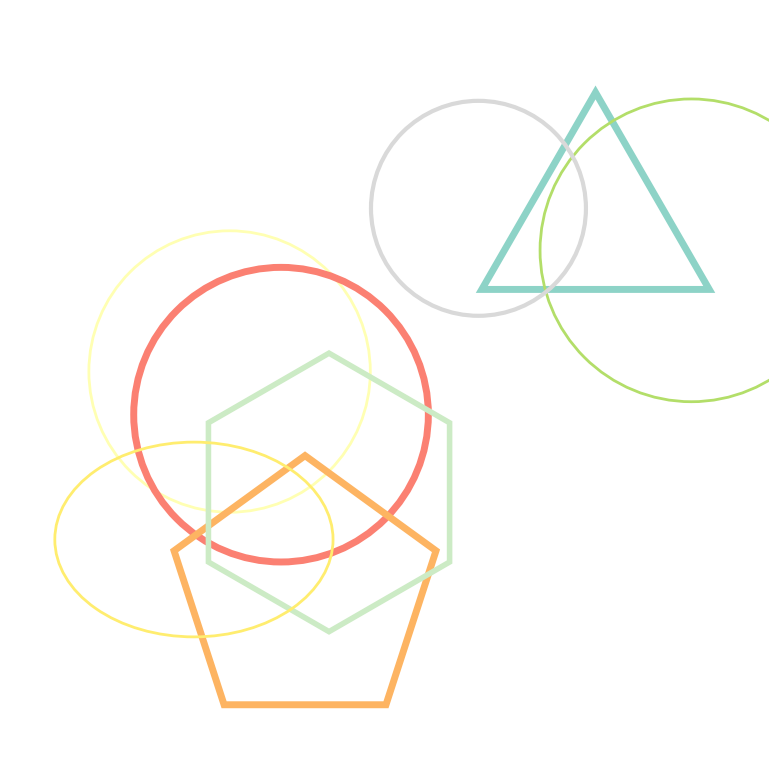[{"shape": "triangle", "thickness": 2.5, "radius": 0.85, "center": [0.773, 0.709]}, {"shape": "circle", "thickness": 1, "radius": 0.91, "center": [0.298, 0.518]}, {"shape": "circle", "thickness": 2.5, "radius": 0.96, "center": [0.365, 0.461]}, {"shape": "pentagon", "thickness": 2.5, "radius": 0.89, "center": [0.396, 0.229]}, {"shape": "circle", "thickness": 1, "radius": 0.98, "center": [0.898, 0.675]}, {"shape": "circle", "thickness": 1.5, "radius": 0.7, "center": [0.621, 0.729]}, {"shape": "hexagon", "thickness": 2, "radius": 0.9, "center": [0.427, 0.361]}, {"shape": "oval", "thickness": 1, "radius": 0.9, "center": [0.252, 0.299]}]